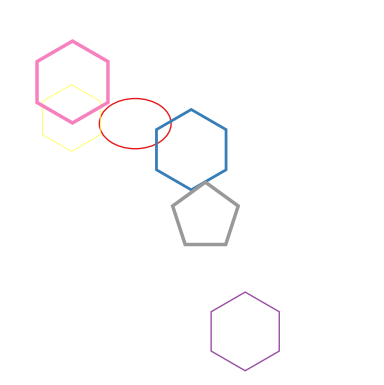[{"shape": "oval", "thickness": 1, "radius": 0.47, "center": [0.351, 0.679]}, {"shape": "hexagon", "thickness": 2, "radius": 0.52, "center": [0.497, 0.611]}, {"shape": "hexagon", "thickness": 1, "radius": 0.51, "center": [0.637, 0.139]}, {"shape": "hexagon", "thickness": 0.5, "radius": 0.43, "center": [0.186, 0.693]}, {"shape": "hexagon", "thickness": 2.5, "radius": 0.53, "center": [0.188, 0.787]}, {"shape": "pentagon", "thickness": 2.5, "radius": 0.45, "center": [0.534, 0.437]}]